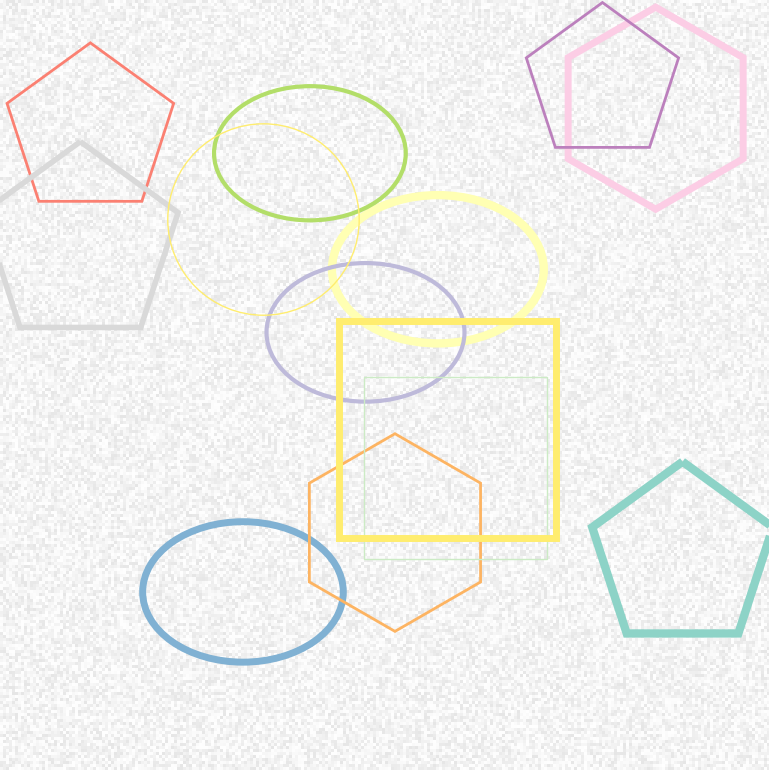[{"shape": "pentagon", "thickness": 3, "radius": 0.62, "center": [0.886, 0.277]}, {"shape": "oval", "thickness": 3, "radius": 0.69, "center": [0.569, 0.65]}, {"shape": "oval", "thickness": 1.5, "radius": 0.64, "center": [0.475, 0.568]}, {"shape": "pentagon", "thickness": 1, "radius": 0.57, "center": [0.117, 0.831]}, {"shape": "oval", "thickness": 2.5, "radius": 0.65, "center": [0.316, 0.231]}, {"shape": "hexagon", "thickness": 1, "radius": 0.64, "center": [0.513, 0.308]}, {"shape": "oval", "thickness": 1.5, "radius": 0.62, "center": [0.402, 0.801]}, {"shape": "hexagon", "thickness": 2.5, "radius": 0.66, "center": [0.852, 0.859]}, {"shape": "pentagon", "thickness": 2, "radius": 0.67, "center": [0.104, 0.683]}, {"shape": "pentagon", "thickness": 1, "radius": 0.52, "center": [0.782, 0.893]}, {"shape": "square", "thickness": 0.5, "radius": 0.59, "center": [0.592, 0.392]}, {"shape": "circle", "thickness": 0.5, "radius": 0.62, "center": [0.342, 0.715]}, {"shape": "square", "thickness": 2.5, "radius": 0.7, "center": [0.581, 0.442]}]